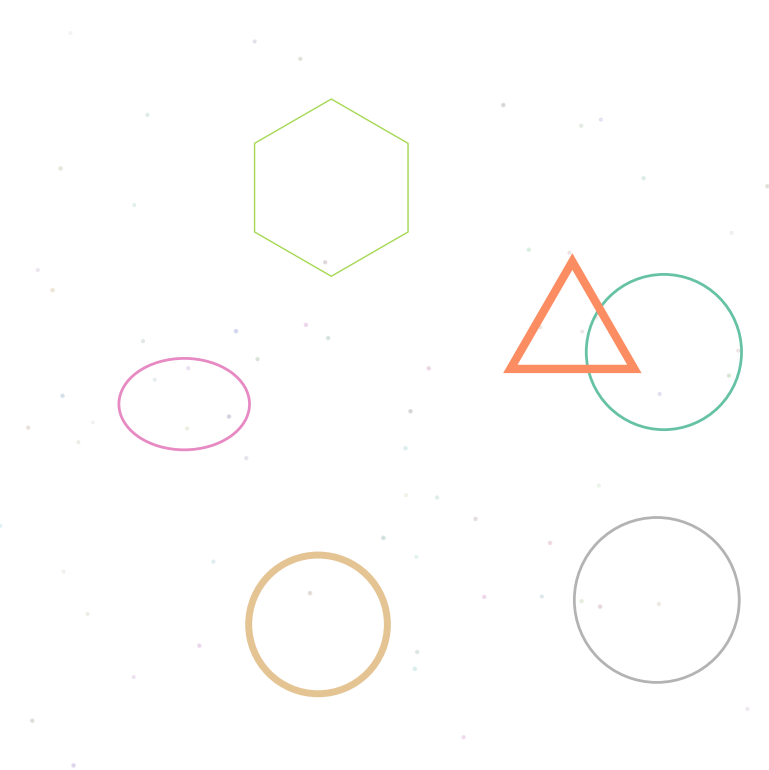[{"shape": "circle", "thickness": 1, "radius": 0.5, "center": [0.862, 0.543]}, {"shape": "triangle", "thickness": 3, "radius": 0.46, "center": [0.743, 0.567]}, {"shape": "oval", "thickness": 1, "radius": 0.42, "center": [0.239, 0.475]}, {"shape": "hexagon", "thickness": 0.5, "radius": 0.58, "center": [0.43, 0.756]}, {"shape": "circle", "thickness": 2.5, "radius": 0.45, "center": [0.413, 0.189]}, {"shape": "circle", "thickness": 1, "radius": 0.54, "center": [0.853, 0.221]}]